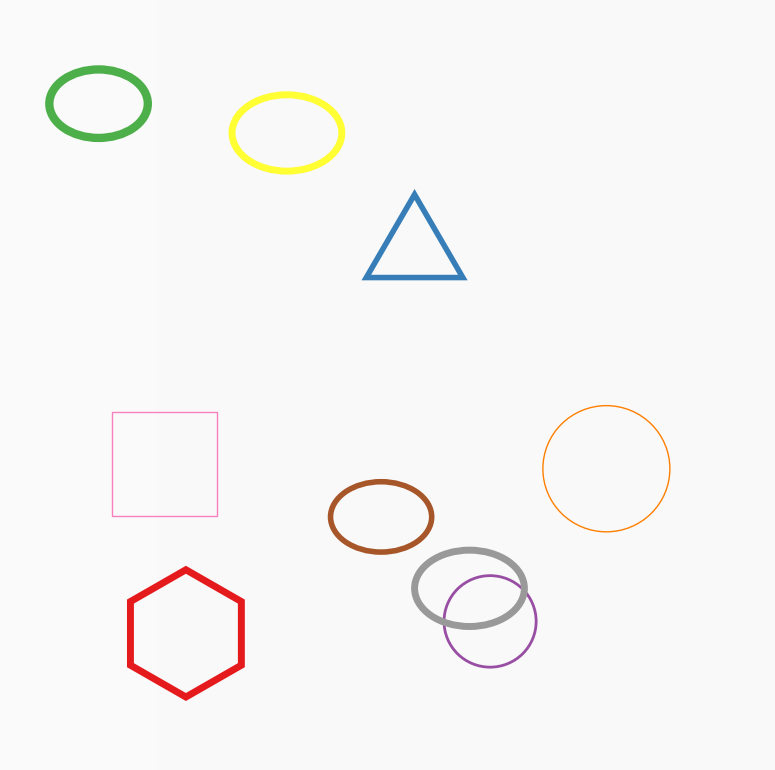[{"shape": "hexagon", "thickness": 2.5, "radius": 0.41, "center": [0.24, 0.177]}, {"shape": "triangle", "thickness": 2, "radius": 0.36, "center": [0.535, 0.675]}, {"shape": "oval", "thickness": 3, "radius": 0.32, "center": [0.127, 0.865]}, {"shape": "circle", "thickness": 1, "radius": 0.3, "center": [0.632, 0.193]}, {"shape": "circle", "thickness": 0.5, "radius": 0.41, "center": [0.782, 0.391]}, {"shape": "oval", "thickness": 2.5, "radius": 0.35, "center": [0.37, 0.827]}, {"shape": "oval", "thickness": 2, "radius": 0.33, "center": [0.492, 0.329]}, {"shape": "square", "thickness": 0.5, "radius": 0.34, "center": [0.213, 0.398]}, {"shape": "oval", "thickness": 2.5, "radius": 0.35, "center": [0.606, 0.236]}]